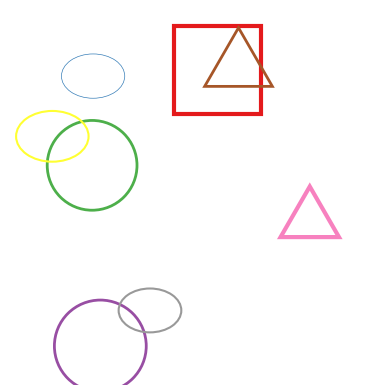[{"shape": "square", "thickness": 3, "radius": 0.57, "center": [0.565, 0.818]}, {"shape": "oval", "thickness": 0.5, "radius": 0.41, "center": [0.242, 0.802]}, {"shape": "circle", "thickness": 2, "radius": 0.58, "center": [0.239, 0.571]}, {"shape": "circle", "thickness": 2, "radius": 0.6, "center": [0.261, 0.101]}, {"shape": "oval", "thickness": 1.5, "radius": 0.47, "center": [0.136, 0.646]}, {"shape": "triangle", "thickness": 2, "radius": 0.51, "center": [0.62, 0.826]}, {"shape": "triangle", "thickness": 3, "radius": 0.44, "center": [0.805, 0.428]}, {"shape": "oval", "thickness": 1.5, "radius": 0.41, "center": [0.39, 0.194]}]